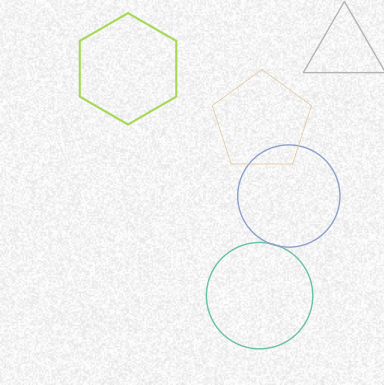[{"shape": "circle", "thickness": 1, "radius": 0.69, "center": [0.674, 0.232]}, {"shape": "circle", "thickness": 1, "radius": 0.66, "center": [0.75, 0.491]}, {"shape": "hexagon", "thickness": 1.5, "radius": 0.72, "center": [0.333, 0.821]}, {"shape": "pentagon", "thickness": 0.5, "radius": 0.68, "center": [0.68, 0.684]}, {"shape": "triangle", "thickness": 1, "radius": 0.62, "center": [0.895, 0.873]}]